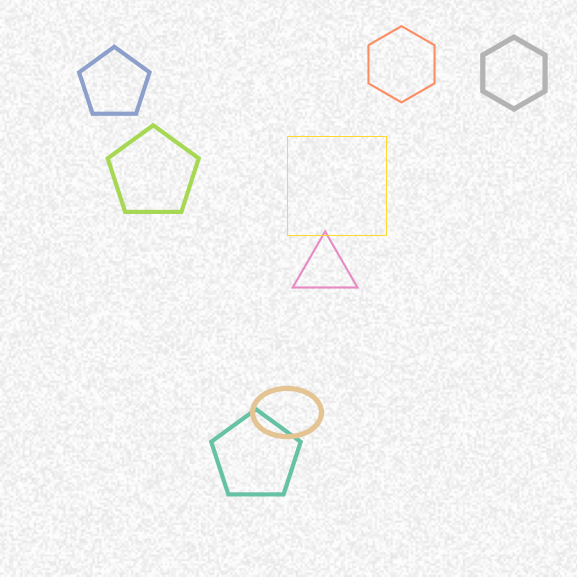[{"shape": "pentagon", "thickness": 2, "radius": 0.41, "center": [0.443, 0.209]}, {"shape": "hexagon", "thickness": 1, "radius": 0.33, "center": [0.695, 0.888]}, {"shape": "pentagon", "thickness": 2, "radius": 0.32, "center": [0.198, 0.854]}, {"shape": "triangle", "thickness": 1, "radius": 0.32, "center": [0.563, 0.534]}, {"shape": "pentagon", "thickness": 2, "radius": 0.41, "center": [0.265, 0.699]}, {"shape": "square", "thickness": 0.5, "radius": 0.43, "center": [0.582, 0.677]}, {"shape": "oval", "thickness": 2.5, "radius": 0.3, "center": [0.497, 0.285]}, {"shape": "hexagon", "thickness": 2.5, "radius": 0.31, "center": [0.89, 0.873]}]